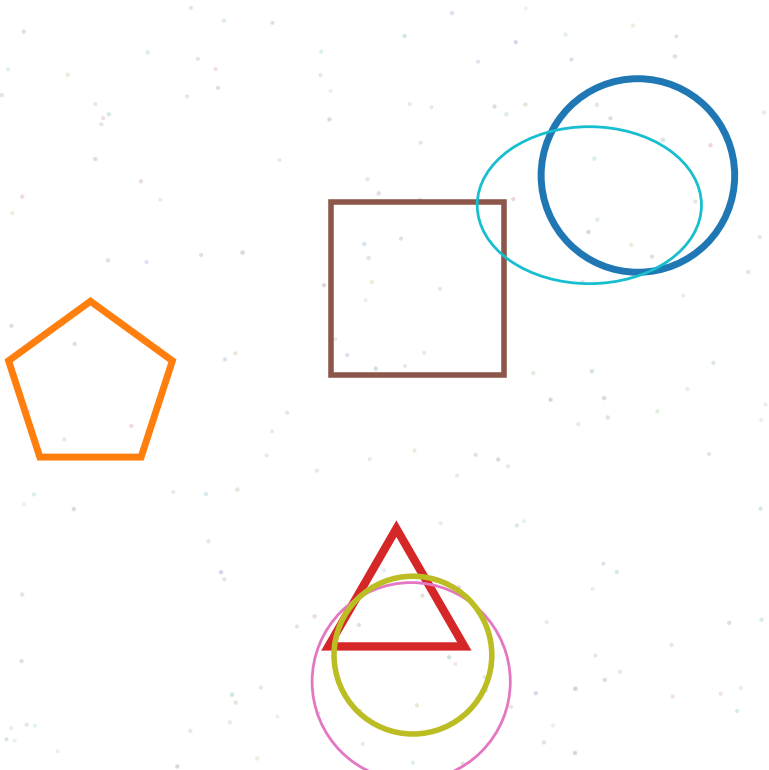[{"shape": "circle", "thickness": 2.5, "radius": 0.63, "center": [0.828, 0.772]}, {"shape": "pentagon", "thickness": 2.5, "radius": 0.56, "center": [0.118, 0.497]}, {"shape": "triangle", "thickness": 3, "radius": 0.51, "center": [0.515, 0.211]}, {"shape": "square", "thickness": 2, "radius": 0.56, "center": [0.542, 0.626]}, {"shape": "circle", "thickness": 1, "radius": 0.64, "center": [0.534, 0.115]}, {"shape": "circle", "thickness": 2, "radius": 0.51, "center": [0.536, 0.149]}, {"shape": "oval", "thickness": 1, "radius": 0.73, "center": [0.765, 0.734]}]